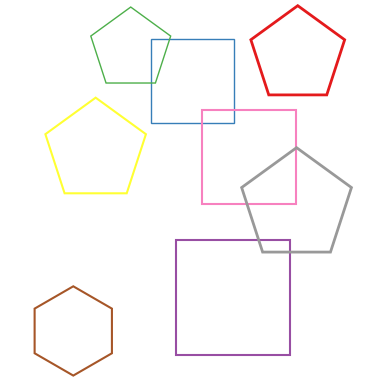[{"shape": "pentagon", "thickness": 2, "radius": 0.64, "center": [0.773, 0.857]}, {"shape": "square", "thickness": 1, "radius": 0.54, "center": [0.5, 0.79]}, {"shape": "pentagon", "thickness": 1, "radius": 0.55, "center": [0.34, 0.873]}, {"shape": "square", "thickness": 1.5, "radius": 0.74, "center": [0.605, 0.228]}, {"shape": "pentagon", "thickness": 1.5, "radius": 0.69, "center": [0.248, 0.609]}, {"shape": "hexagon", "thickness": 1.5, "radius": 0.58, "center": [0.19, 0.14]}, {"shape": "square", "thickness": 1.5, "radius": 0.61, "center": [0.647, 0.592]}, {"shape": "pentagon", "thickness": 2, "radius": 0.75, "center": [0.77, 0.467]}]